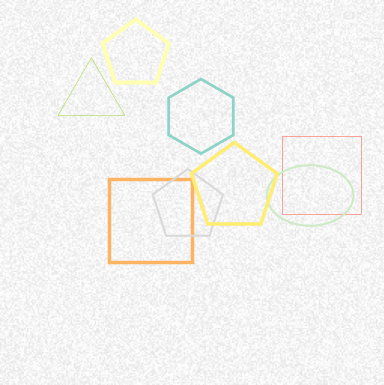[{"shape": "hexagon", "thickness": 2, "radius": 0.48, "center": [0.522, 0.698]}, {"shape": "pentagon", "thickness": 3, "radius": 0.45, "center": [0.352, 0.859]}, {"shape": "square", "thickness": 0.5, "radius": 0.51, "center": [0.835, 0.545]}, {"shape": "square", "thickness": 2.5, "radius": 0.54, "center": [0.39, 0.428]}, {"shape": "triangle", "thickness": 0.5, "radius": 0.5, "center": [0.237, 0.75]}, {"shape": "pentagon", "thickness": 1.5, "radius": 0.48, "center": [0.488, 0.465]}, {"shape": "oval", "thickness": 1.5, "radius": 0.56, "center": [0.805, 0.492]}, {"shape": "pentagon", "thickness": 2.5, "radius": 0.59, "center": [0.609, 0.513]}]